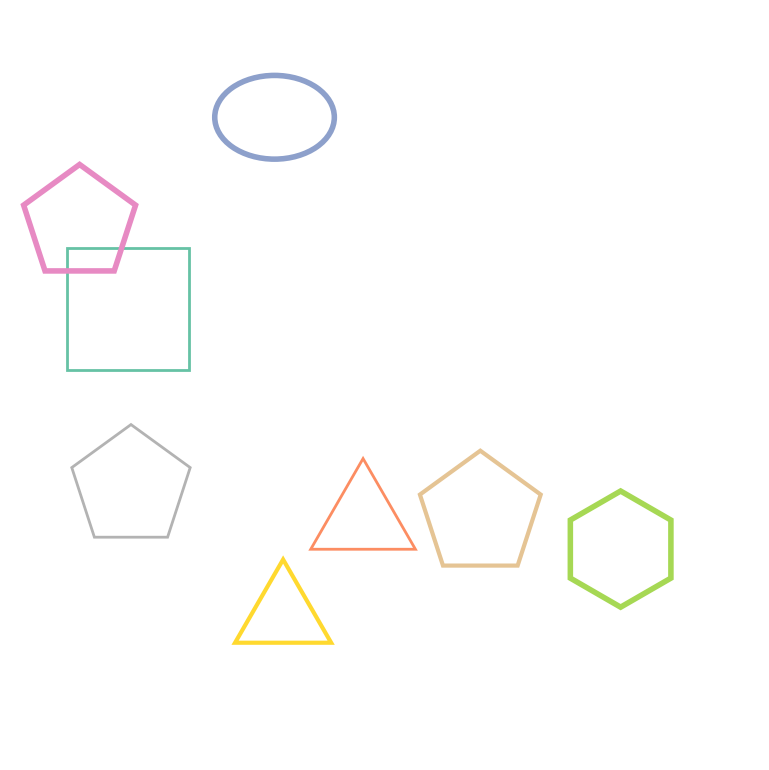[{"shape": "square", "thickness": 1, "radius": 0.4, "center": [0.167, 0.599]}, {"shape": "triangle", "thickness": 1, "radius": 0.39, "center": [0.472, 0.326]}, {"shape": "oval", "thickness": 2, "radius": 0.39, "center": [0.357, 0.848]}, {"shape": "pentagon", "thickness": 2, "radius": 0.38, "center": [0.103, 0.71]}, {"shape": "hexagon", "thickness": 2, "radius": 0.38, "center": [0.806, 0.287]}, {"shape": "triangle", "thickness": 1.5, "radius": 0.36, "center": [0.368, 0.201]}, {"shape": "pentagon", "thickness": 1.5, "radius": 0.41, "center": [0.624, 0.332]}, {"shape": "pentagon", "thickness": 1, "radius": 0.4, "center": [0.17, 0.368]}]